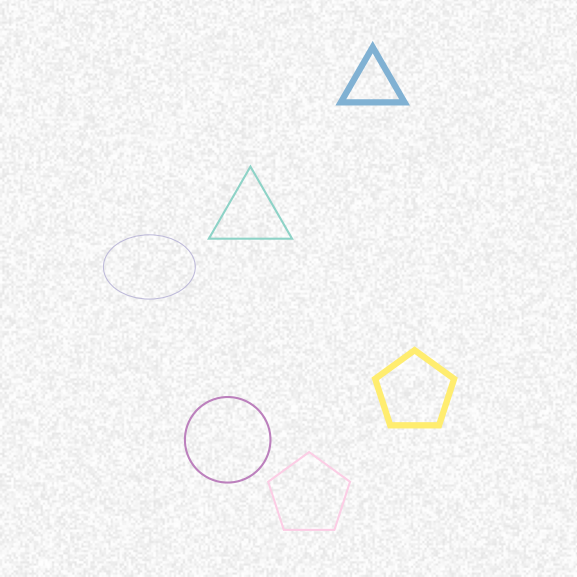[{"shape": "triangle", "thickness": 1, "radius": 0.42, "center": [0.434, 0.627]}, {"shape": "oval", "thickness": 0.5, "radius": 0.4, "center": [0.259, 0.537]}, {"shape": "triangle", "thickness": 3, "radius": 0.32, "center": [0.645, 0.854]}, {"shape": "pentagon", "thickness": 1, "radius": 0.37, "center": [0.535, 0.142]}, {"shape": "circle", "thickness": 1, "radius": 0.37, "center": [0.394, 0.238]}, {"shape": "pentagon", "thickness": 3, "radius": 0.36, "center": [0.718, 0.321]}]